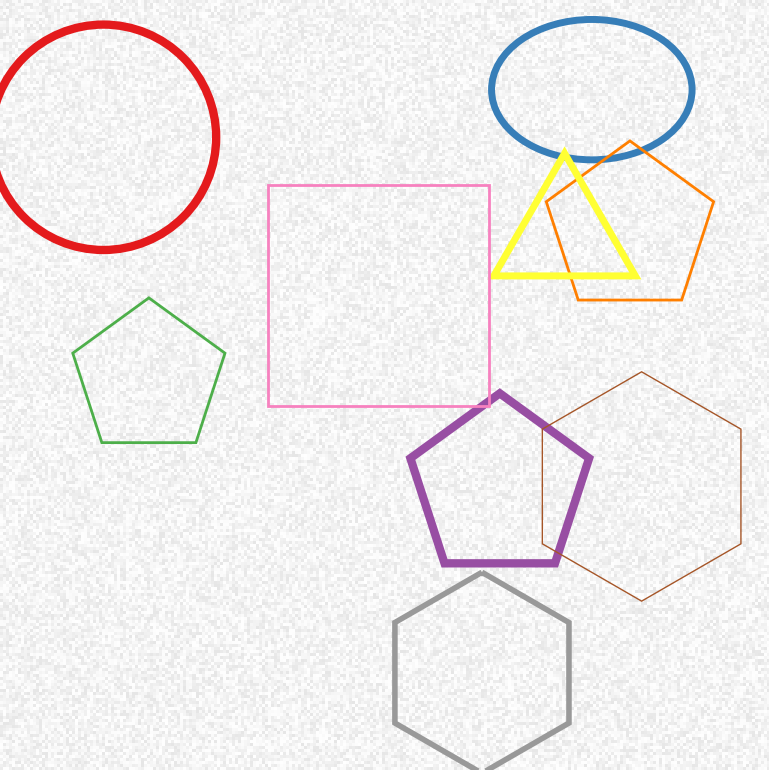[{"shape": "circle", "thickness": 3, "radius": 0.73, "center": [0.134, 0.822]}, {"shape": "oval", "thickness": 2.5, "radius": 0.65, "center": [0.769, 0.884]}, {"shape": "pentagon", "thickness": 1, "radius": 0.52, "center": [0.193, 0.509]}, {"shape": "pentagon", "thickness": 3, "radius": 0.61, "center": [0.649, 0.367]}, {"shape": "pentagon", "thickness": 1, "radius": 0.57, "center": [0.818, 0.703]}, {"shape": "triangle", "thickness": 2.5, "radius": 0.53, "center": [0.733, 0.695]}, {"shape": "hexagon", "thickness": 0.5, "radius": 0.74, "center": [0.833, 0.368]}, {"shape": "square", "thickness": 1, "radius": 0.72, "center": [0.492, 0.616]}, {"shape": "hexagon", "thickness": 2, "radius": 0.65, "center": [0.626, 0.126]}]